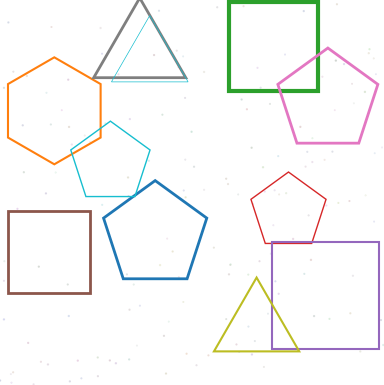[{"shape": "pentagon", "thickness": 2, "radius": 0.7, "center": [0.403, 0.39]}, {"shape": "hexagon", "thickness": 1.5, "radius": 0.69, "center": [0.141, 0.712]}, {"shape": "square", "thickness": 3, "radius": 0.58, "center": [0.711, 0.879]}, {"shape": "pentagon", "thickness": 1, "radius": 0.51, "center": [0.749, 0.451]}, {"shape": "square", "thickness": 1.5, "radius": 0.69, "center": [0.845, 0.233]}, {"shape": "square", "thickness": 2, "radius": 0.53, "center": [0.128, 0.345]}, {"shape": "pentagon", "thickness": 2, "radius": 0.68, "center": [0.852, 0.739]}, {"shape": "triangle", "thickness": 2, "radius": 0.69, "center": [0.363, 0.867]}, {"shape": "triangle", "thickness": 1.5, "radius": 0.64, "center": [0.666, 0.151]}, {"shape": "pentagon", "thickness": 1, "radius": 0.54, "center": [0.287, 0.577]}, {"shape": "triangle", "thickness": 0.5, "radius": 0.57, "center": [0.389, 0.845]}]